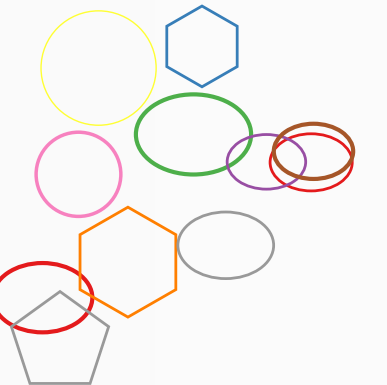[{"shape": "oval", "thickness": 2, "radius": 0.53, "center": [0.803, 0.578]}, {"shape": "oval", "thickness": 3, "radius": 0.64, "center": [0.11, 0.227]}, {"shape": "hexagon", "thickness": 2, "radius": 0.52, "center": [0.521, 0.879]}, {"shape": "oval", "thickness": 3, "radius": 0.74, "center": [0.499, 0.651]}, {"shape": "oval", "thickness": 2, "radius": 0.51, "center": [0.688, 0.58]}, {"shape": "hexagon", "thickness": 2, "radius": 0.71, "center": [0.33, 0.319]}, {"shape": "circle", "thickness": 1, "radius": 0.74, "center": [0.254, 0.823]}, {"shape": "oval", "thickness": 3, "radius": 0.51, "center": [0.809, 0.607]}, {"shape": "circle", "thickness": 2.5, "radius": 0.55, "center": [0.203, 0.547]}, {"shape": "pentagon", "thickness": 2, "radius": 0.66, "center": [0.155, 0.111]}, {"shape": "oval", "thickness": 2, "radius": 0.62, "center": [0.583, 0.363]}]